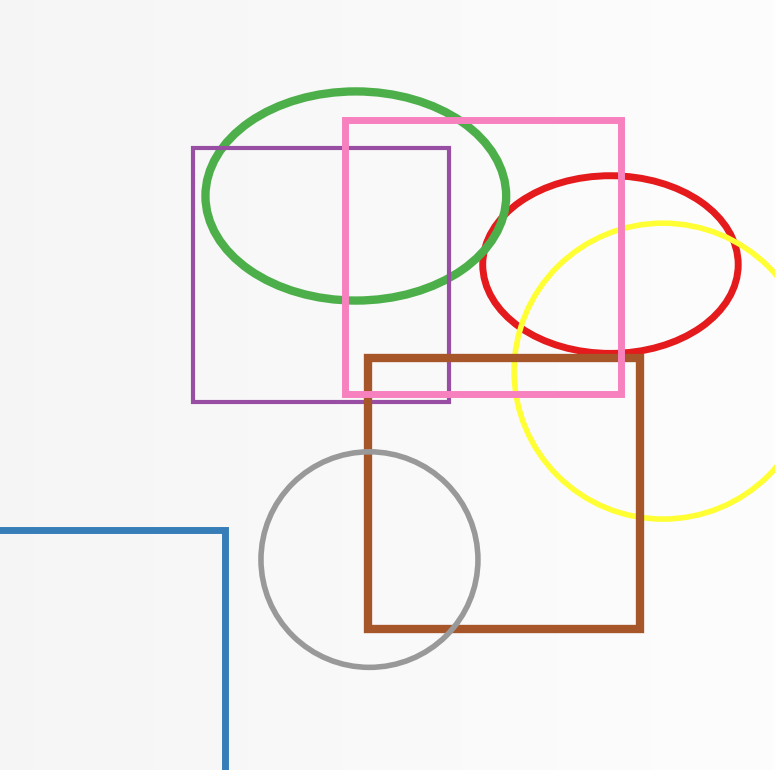[{"shape": "oval", "thickness": 2.5, "radius": 0.82, "center": [0.788, 0.656]}, {"shape": "square", "thickness": 2.5, "radius": 0.9, "center": [0.109, 0.131]}, {"shape": "oval", "thickness": 3, "radius": 0.97, "center": [0.459, 0.745]}, {"shape": "square", "thickness": 1.5, "radius": 0.82, "center": [0.414, 0.643]}, {"shape": "circle", "thickness": 2, "radius": 0.96, "center": [0.855, 0.518]}, {"shape": "square", "thickness": 3, "radius": 0.88, "center": [0.65, 0.359]}, {"shape": "square", "thickness": 2.5, "radius": 0.89, "center": [0.623, 0.666]}, {"shape": "circle", "thickness": 2, "radius": 0.7, "center": [0.477, 0.273]}]